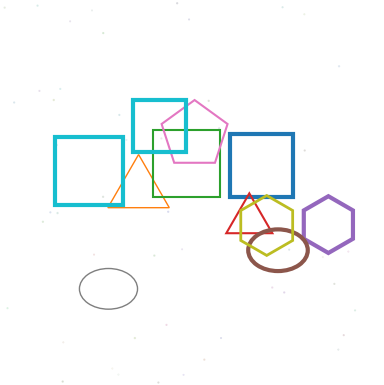[{"shape": "square", "thickness": 3, "radius": 0.4, "center": [0.679, 0.57]}, {"shape": "triangle", "thickness": 1, "radius": 0.46, "center": [0.36, 0.507]}, {"shape": "square", "thickness": 1.5, "radius": 0.44, "center": [0.485, 0.576]}, {"shape": "triangle", "thickness": 1.5, "radius": 0.35, "center": [0.648, 0.429]}, {"shape": "hexagon", "thickness": 3, "radius": 0.37, "center": [0.853, 0.417]}, {"shape": "oval", "thickness": 3, "radius": 0.39, "center": [0.722, 0.35]}, {"shape": "pentagon", "thickness": 1.5, "radius": 0.45, "center": [0.505, 0.65]}, {"shape": "oval", "thickness": 1, "radius": 0.38, "center": [0.282, 0.25]}, {"shape": "hexagon", "thickness": 2, "radius": 0.39, "center": [0.693, 0.414]}, {"shape": "square", "thickness": 3, "radius": 0.44, "center": [0.231, 0.555]}, {"shape": "square", "thickness": 3, "radius": 0.34, "center": [0.414, 0.672]}]